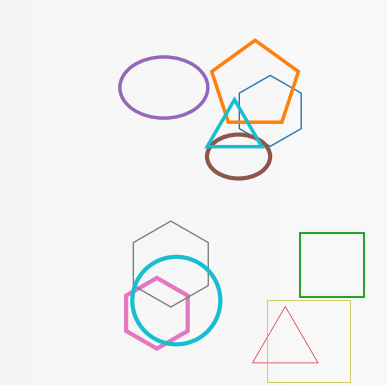[{"shape": "hexagon", "thickness": 1, "radius": 0.46, "center": [0.697, 0.712]}, {"shape": "pentagon", "thickness": 2.5, "radius": 0.59, "center": [0.658, 0.778]}, {"shape": "square", "thickness": 1.5, "radius": 0.42, "center": [0.857, 0.311]}, {"shape": "triangle", "thickness": 0.5, "radius": 0.49, "center": [0.736, 0.106]}, {"shape": "oval", "thickness": 2.5, "radius": 0.57, "center": [0.423, 0.773]}, {"shape": "oval", "thickness": 3, "radius": 0.41, "center": [0.616, 0.593]}, {"shape": "hexagon", "thickness": 3, "radius": 0.46, "center": [0.405, 0.186]}, {"shape": "hexagon", "thickness": 1, "radius": 0.56, "center": [0.441, 0.314]}, {"shape": "square", "thickness": 0.5, "radius": 0.53, "center": [0.796, 0.115]}, {"shape": "circle", "thickness": 3, "radius": 0.57, "center": [0.455, 0.219]}, {"shape": "triangle", "thickness": 2.5, "radius": 0.41, "center": [0.605, 0.66]}]